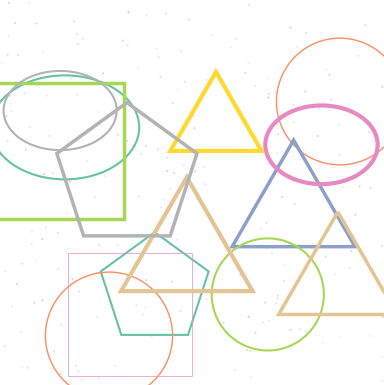[{"shape": "pentagon", "thickness": 1.5, "radius": 0.74, "center": [0.402, 0.249]}, {"shape": "oval", "thickness": 1.5, "radius": 0.96, "center": [0.169, 0.669]}, {"shape": "circle", "thickness": 1, "radius": 0.82, "center": [0.883, 0.736]}, {"shape": "circle", "thickness": 1, "radius": 0.83, "center": [0.283, 0.128]}, {"shape": "triangle", "thickness": 2.5, "radius": 0.92, "center": [0.763, 0.451]}, {"shape": "oval", "thickness": 3, "radius": 0.73, "center": [0.835, 0.624]}, {"shape": "square", "thickness": 0.5, "radius": 0.8, "center": [0.338, 0.183]}, {"shape": "square", "thickness": 2.5, "radius": 0.88, "center": [0.147, 0.608]}, {"shape": "circle", "thickness": 1.5, "radius": 0.73, "center": [0.696, 0.235]}, {"shape": "triangle", "thickness": 3, "radius": 0.68, "center": [0.561, 0.676]}, {"shape": "triangle", "thickness": 2.5, "radius": 0.89, "center": [0.878, 0.272]}, {"shape": "triangle", "thickness": 3, "radius": 0.99, "center": [0.485, 0.342]}, {"shape": "oval", "thickness": 1.5, "radius": 0.73, "center": [0.156, 0.713]}, {"shape": "pentagon", "thickness": 2.5, "radius": 0.96, "center": [0.33, 0.542]}]